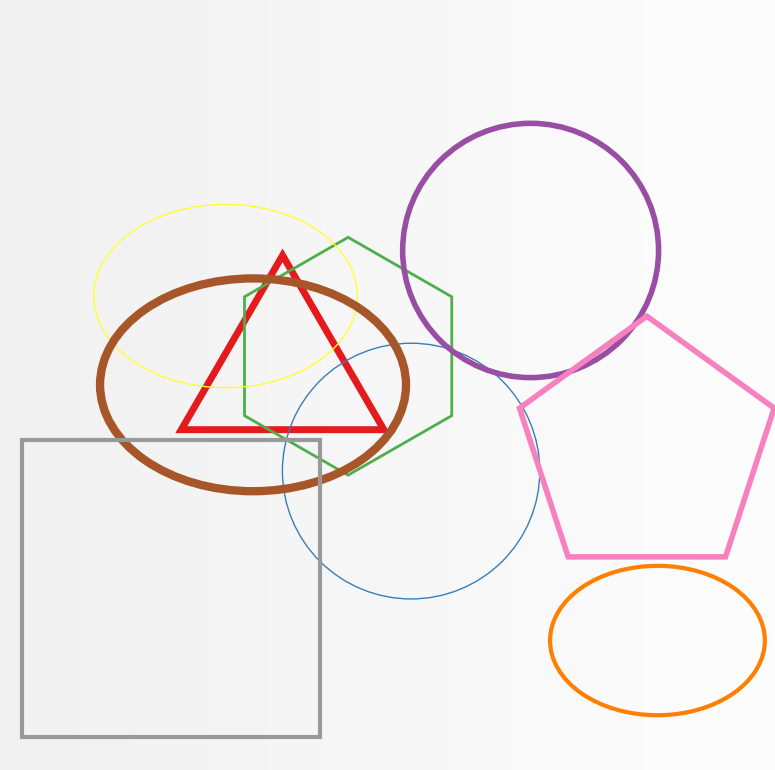[{"shape": "triangle", "thickness": 2.5, "radius": 0.75, "center": [0.365, 0.517]}, {"shape": "circle", "thickness": 0.5, "radius": 0.83, "center": [0.53, 0.388]}, {"shape": "hexagon", "thickness": 1, "radius": 0.77, "center": [0.449, 0.537]}, {"shape": "circle", "thickness": 2, "radius": 0.83, "center": [0.685, 0.675]}, {"shape": "oval", "thickness": 1.5, "radius": 0.69, "center": [0.848, 0.168]}, {"shape": "oval", "thickness": 0.5, "radius": 0.85, "center": [0.291, 0.616]}, {"shape": "oval", "thickness": 3, "radius": 0.99, "center": [0.326, 0.5]}, {"shape": "pentagon", "thickness": 2, "radius": 0.86, "center": [0.835, 0.417]}, {"shape": "square", "thickness": 1.5, "radius": 0.96, "center": [0.221, 0.235]}]